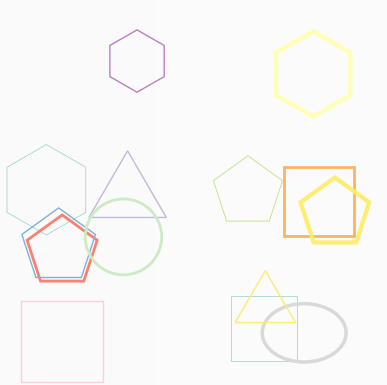[{"shape": "hexagon", "thickness": 0.5, "radius": 0.59, "center": [0.12, 0.507]}, {"shape": "square", "thickness": 0.5, "radius": 0.43, "center": [0.682, 0.147]}, {"shape": "hexagon", "thickness": 3, "radius": 0.55, "center": [0.808, 0.808]}, {"shape": "triangle", "thickness": 1, "radius": 0.58, "center": [0.329, 0.493]}, {"shape": "pentagon", "thickness": 2, "radius": 0.48, "center": [0.16, 0.347]}, {"shape": "pentagon", "thickness": 1, "radius": 0.5, "center": [0.151, 0.36]}, {"shape": "square", "thickness": 2, "radius": 0.45, "center": [0.823, 0.477]}, {"shape": "pentagon", "thickness": 0.5, "radius": 0.47, "center": [0.64, 0.502]}, {"shape": "square", "thickness": 1, "radius": 0.53, "center": [0.159, 0.113]}, {"shape": "oval", "thickness": 2.5, "radius": 0.54, "center": [0.785, 0.135]}, {"shape": "hexagon", "thickness": 1, "radius": 0.4, "center": [0.354, 0.841]}, {"shape": "circle", "thickness": 2, "radius": 0.49, "center": [0.319, 0.385]}, {"shape": "pentagon", "thickness": 3, "radius": 0.47, "center": [0.864, 0.446]}, {"shape": "triangle", "thickness": 1, "radius": 0.45, "center": [0.685, 0.207]}]